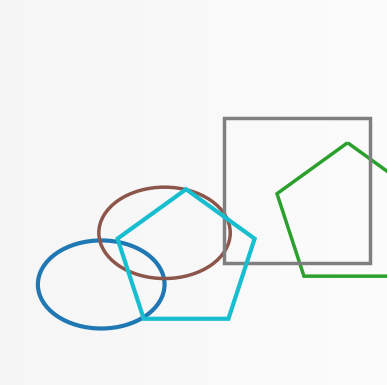[{"shape": "oval", "thickness": 3, "radius": 0.82, "center": [0.261, 0.261]}, {"shape": "pentagon", "thickness": 2.5, "radius": 0.96, "center": [0.897, 0.438]}, {"shape": "oval", "thickness": 2.5, "radius": 0.85, "center": [0.425, 0.395]}, {"shape": "square", "thickness": 2.5, "radius": 0.94, "center": [0.766, 0.505]}, {"shape": "pentagon", "thickness": 3, "radius": 0.93, "center": [0.48, 0.323]}]